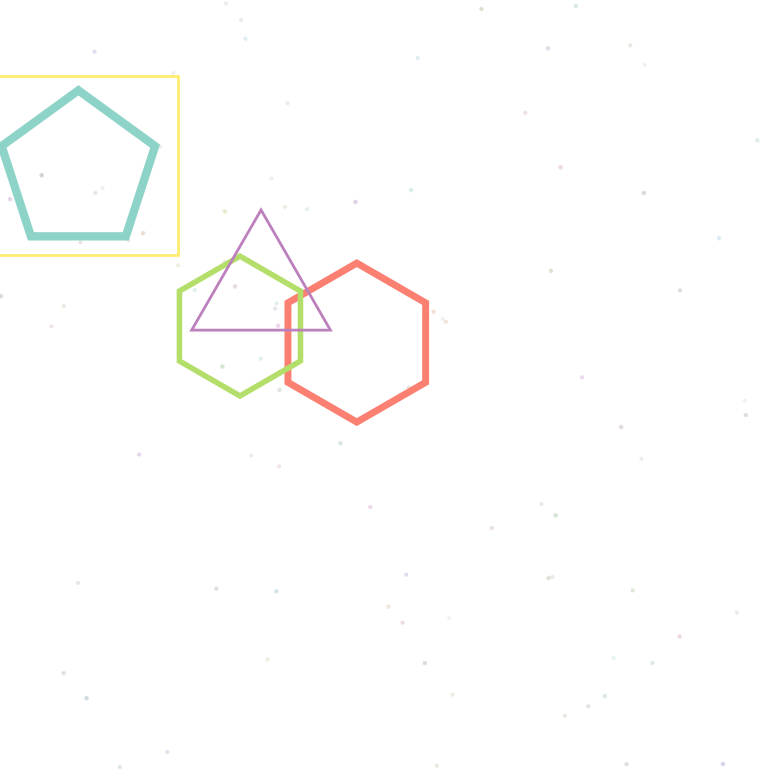[{"shape": "pentagon", "thickness": 3, "radius": 0.52, "center": [0.102, 0.778]}, {"shape": "hexagon", "thickness": 2.5, "radius": 0.52, "center": [0.463, 0.555]}, {"shape": "hexagon", "thickness": 2, "radius": 0.45, "center": [0.312, 0.577]}, {"shape": "triangle", "thickness": 1, "radius": 0.52, "center": [0.339, 0.623]}, {"shape": "square", "thickness": 1, "radius": 0.58, "center": [0.115, 0.785]}]